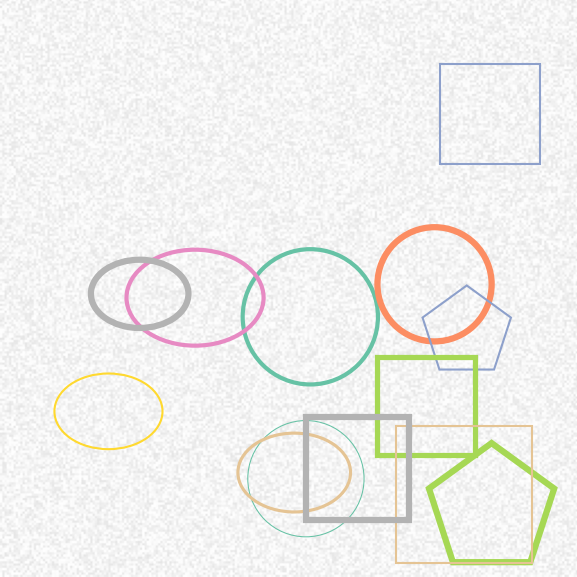[{"shape": "circle", "thickness": 2, "radius": 0.59, "center": [0.537, 0.451]}, {"shape": "circle", "thickness": 0.5, "radius": 0.5, "center": [0.53, 0.17]}, {"shape": "circle", "thickness": 3, "radius": 0.49, "center": [0.752, 0.507]}, {"shape": "pentagon", "thickness": 1, "radius": 0.4, "center": [0.808, 0.424]}, {"shape": "square", "thickness": 1, "radius": 0.43, "center": [0.848, 0.802]}, {"shape": "oval", "thickness": 2, "radius": 0.59, "center": [0.338, 0.484]}, {"shape": "pentagon", "thickness": 3, "radius": 0.57, "center": [0.851, 0.118]}, {"shape": "square", "thickness": 2.5, "radius": 0.42, "center": [0.738, 0.297]}, {"shape": "oval", "thickness": 1, "radius": 0.47, "center": [0.188, 0.287]}, {"shape": "oval", "thickness": 1.5, "radius": 0.49, "center": [0.509, 0.181]}, {"shape": "square", "thickness": 1, "radius": 0.59, "center": [0.804, 0.143]}, {"shape": "square", "thickness": 3, "radius": 0.45, "center": [0.619, 0.188]}, {"shape": "oval", "thickness": 3, "radius": 0.42, "center": [0.242, 0.49]}]